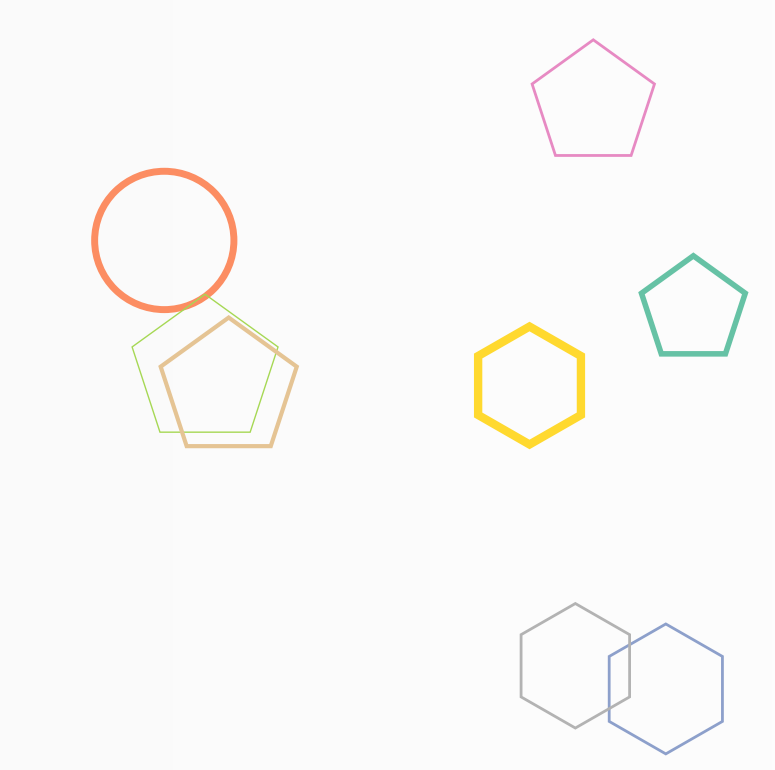[{"shape": "pentagon", "thickness": 2, "radius": 0.35, "center": [0.895, 0.597]}, {"shape": "circle", "thickness": 2.5, "radius": 0.45, "center": [0.212, 0.688]}, {"shape": "hexagon", "thickness": 1, "radius": 0.42, "center": [0.859, 0.105]}, {"shape": "pentagon", "thickness": 1, "radius": 0.42, "center": [0.766, 0.865]}, {"shape": "pentagon", "thickness": 0.5, "radius": 0.49, "center": [0.265, 0.519]}, {"shape": "hexagon", "thickness": 3, "radius": 0.38, "center": [0.683, 0.499]}, {"shape": "pentagon", "thickness": 1.5, "radius": 0.46, "center": [0.295, 0.495]}, {"shape": "hexagon", "thickness": 1, "radius": 0.4, "center": [0.742, 0.135]}]